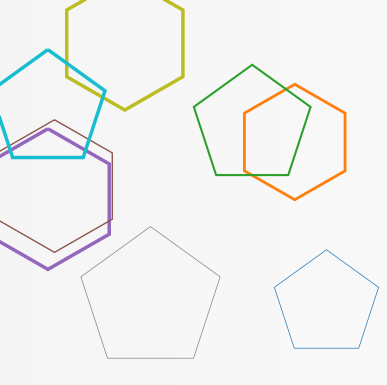[{"shape": "pentagon", "thickness": 0.5, "radius": 0.71, "center": [0.843, 0.21]}, {"shape": "hexagon", "thickness": 2, "radius": 0.75, "center": [0.761, 0.631]}, {"shape": "pentagon", "thickness": 1.5, "radius": 0.79, "center": [0.651, 0.673]}, {"shape": "hexagon", "thickness": 2.5, "radius": 0.91, "center": [0.124, 0.483]}, {"shape": "hexagon", "thickness": 1, "radius": 0.86, "center": [0.141, 0.517]}, {"shape": "pentagon", "thickness": 0.5, "radius": 0.94, "center": [0.388, 0.223]}, {"shape": "hexagon", "thickness": 2.5, "radius": 0.87, "center": [0.322, 0.887]}, {"shape": "pentagon", "thickness": 2.5, "radius": 0.77, "center": [0.124, 0.716]}]